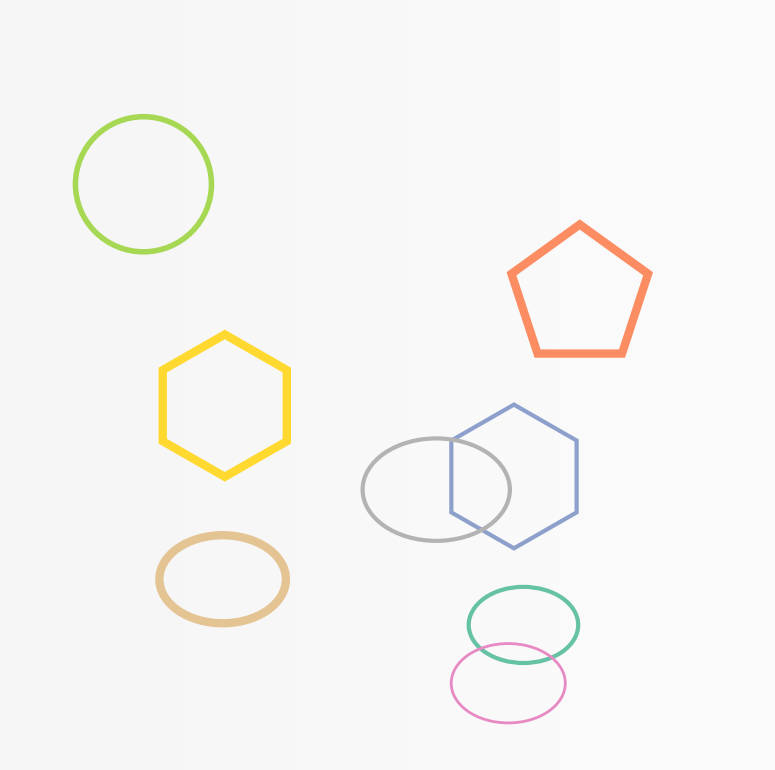[{"shape": "oval", "thickness": 1.5, "radius": 0.35, "center": [0.675, 0.188]}, {"shape": "pentagon", "thickness": 3, "radius": 0.46, "center": [0.748, 0.616]}, {"shape": "hexagon", "thickness": 1.5, "radius": 0.47, "center": [0.663, 0.381]}, {"shape": "oval", "thickness": 1, "radius": 0.37, "center": [0.656, 0.113]}, {"shape": "circle", "thickness": 2, "radius": 0.44, "center": [0.185, 0.761]}, {"shape": "hexagon", "thickness": 3, "radius": 0.46, "center": [0.29, 0.473]}, {"shape": "oval", "thickness": 3, "radius": 0.41, "center": [0.287, 0.248]}, {"shape": "oval", "thickness": 1.5, "radius": 0.48, "center": [0.563, 0.364]}]